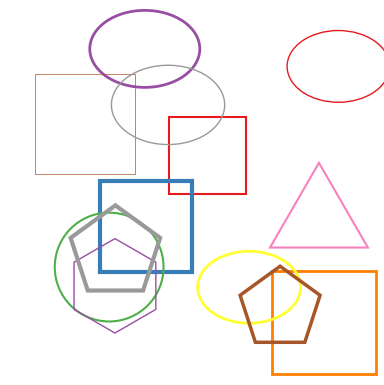[{"shape": "oval", "thickness": 1, "radius": 0.67, "center": [0.879, 0.828]}, {"shape": "square", "thickness": 1.5, "radius": 0.5, "center": [0.539, 0.597]}, {"shape": "square", "thickness": 3, "radius": 0.59, "center": [0.38, 0.411]}, {"shape": "circle", "thickness": 1.5, "radius": 0.71, "center": [0.284, 0.306]}, {"shape": "oval", "thickness": 2, "radius": 0.71, "center": [0.376, 0.873]}, {"shape": "hexagon", "thickness": 1, "radius": 0.61, "center": [0.299, 0.258]}, {"shape": "square", "thickness": 2, "radius": 0.67, "center": [0.842, 0.163]}, {"shape": "oval", "thickness": 2, "radius": 0.67, "center": [0.647, 0.254]}, {"shape": "square", "thickness": 0.5, "radius": 0.65, "center": [0.22, 0.679]}, {"shape": "pentagon", "thickness": 2.5, "radius": 0.55, "center": [0.727, 0.199]}, {"shape": "triangle", "thickness": 1.5, "radius": 0.73, "center": [0.828, 0.43]}, {"shape": "pentagon", "thickness": 3, "radius": 0.61, "center": [0.3, 0.344]}, {"shape": "oval", "thickness": 1, "radius": 0.74, "center": [0.436, 0.728]}]